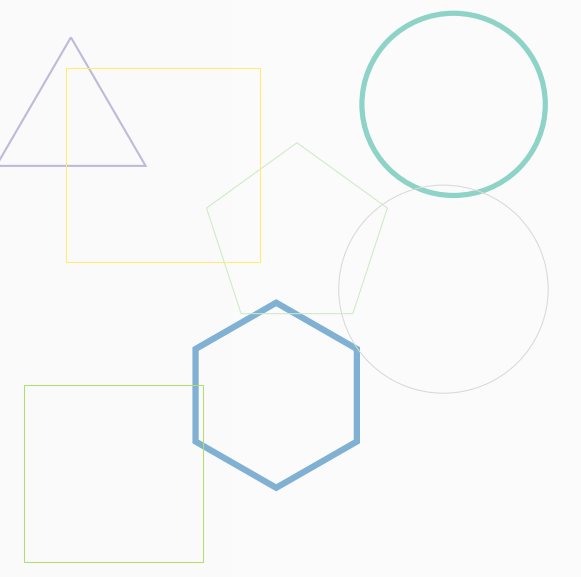[{"shape": "circle", "thickness": 2.5, "radius": 0.79, "center": [0.78, 0.818]}, {"shape": "triangle", "thickness": 1, "radius": 0.74, "center": [0.122, 0.786]}, {"shape": "hexagon", "thickness": 3, "radius": 0.8, "center": [0.475, 0.315]}, {"shape": "square", "thickness": 0.5, "radius": 0.77, "center": [0.196, 0.179]}, {"shape": "circle", "thickness": 0.5, "radius": 0.9, "center": [0.763, 0.498]}, {"shape": "pentagon", "thickness": 0.5, "radius": 0.82, "center": [0.511, 0.588]}, {"shape": "square", "thickness": 0.5, "radius": 0.84, "center": [0.28, 0.713]}]